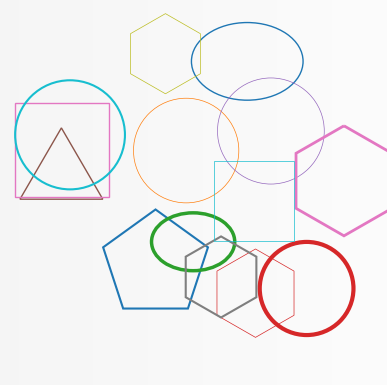[{"shape": "pentagon", "thickness": 1.5, "radius": 0.71, "center": [0.401, 0.314]}, {"shape": "oval", "thickness": 1, "radius": 0.72, "center": [0.638, 0.841]}, {"shape": "circle", "thickness": 0.5, "radius": 0.68, "center": [0.48, 0.609]}, {"shape": "oval", "thickness": 2.5, "radius": 0.54, "center": [0.498, 0.372]}, {"shape": "circle", "thickness": 3, "radius": 0.6, "center": [0.791, 0.251]}, {"shape": "hexagon", "thickness": 0.5, "radius": 0.57, "center": [0.659, 0.238]}, {"shape": "circle", "thickness": 0.5, "radius": 0.69, "center": [0.699, 0.66]}, {"shape": "triangle", "thickness": 1, "radius": 0.62, "center": [0.158, 0.544]}, {"shape": "hexagon", "thickness": 2, "radius": 0.71, "center": [0.888, 0.53]}, {"shape": "square", "thickness": 1, "radius": 0.61, "center": [0.161, 0.61]}, {"shape": "hexagon", "thickness": 1.5, "radius": 0.53, "center": [0.57, 0.281]}, {"shape": "hexagon", "thickness": 0.5, "radius": 0.52, "center": [0.427, 0.861]}, {"shape": "circle", "thickness": 1.5, "radius": 0.71, "center": [0.181, 0.65]}, {"shape": "square", "thickness": 0.5, "radius": 0.52, "center": [0.656, 0.478]}]